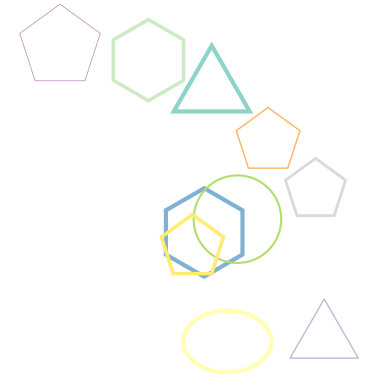[{"shape": "triangle", "thickness": 3, "radius": 0.57, "center": [0.55, 0.767]}, {"shape": "oval", "thickness": 3, "radius": 0.57, "center": [0.59, 0.113]}, {"shape": "triangle", "thickness": 1, "radius": 0.51, "center": [0.842, 0.121]}, {"shape": "hexagon", "thickness": 3, "radius": 0.57, "center": [0.53, 0.396]}, {"shape": "pentagon", "thickness": 1, "radius": 0.43, "center": [0.696, 0.634]}, {"shape": "circle", "thickness": 1.5, "radius": 0.57, "center": [0.617, 0.431]}, {"shape": "pentagon", "thickness": 2, "radius": 0.41, "center": [0.82, 0.506]}, {"shape": "pentagon", "thickness": 0.5, "radius": 0.55, "center": [0.156, 0.879]}, {"shape": "hexagon", "thickness": 2.5, "radius": 0.53, "center": [0.386, 0.844]}, {"shape": "pentagon", "thickness": 2.5, "radius": 0.42, "center": [0.5, 0.358]}]